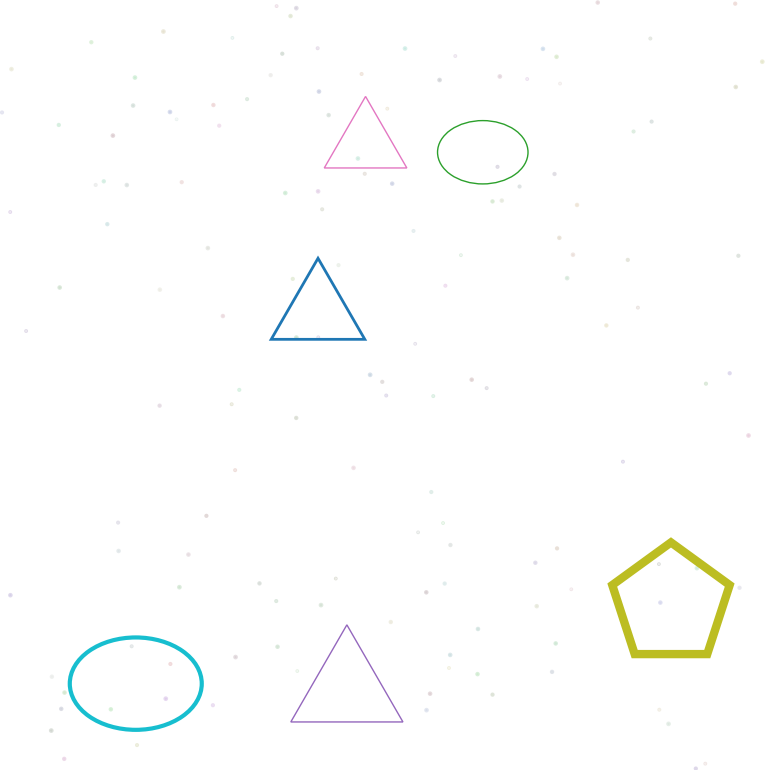[{"shape": "triangle", "thickness": 1, "radius": 0.35, "center": [0.413, 0.594]}, {"shape": "oval", "thickness": 0.5, "radius": 0.29, "center": [0.627, 0.802]}, {"shape": "triangle", "thickness": 0.5, "radius": 0.42, "center": [0.45, 0.104]}, {"shape": "triangle", "thickness": 0.5, "radius": 0.31, "center": [0.475, 0.813]}, {"shape": "pentagon", "thickness": 3, "radius": 0.4, "center": [0.871, 0.215]}, {"shape": "oval", "thickness": 1.5, "radius": 0.43, "center": [0.176, 0.112]}]